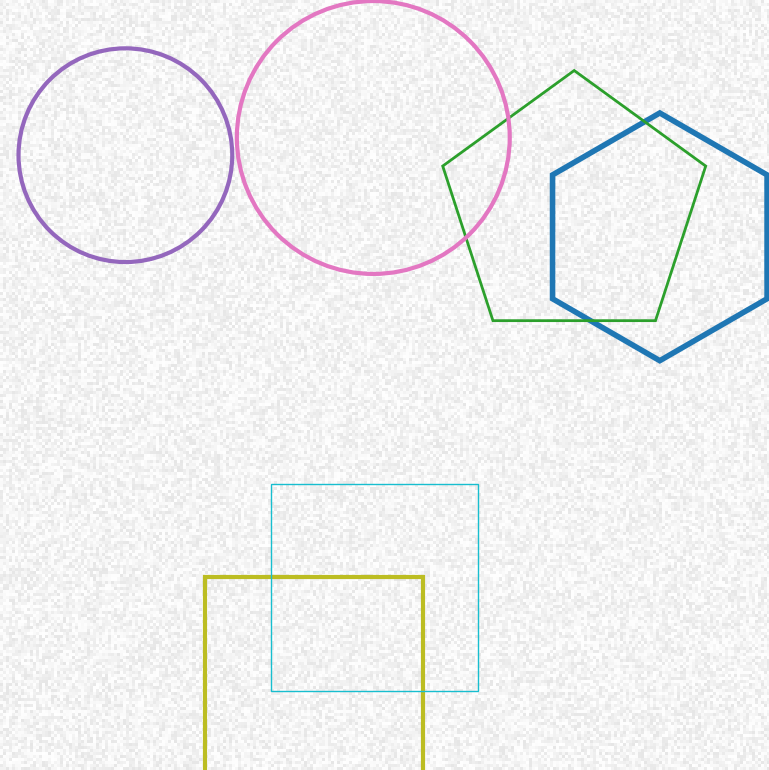[{"shape": "hexagon", "thickness": 2, "radius": 0.8, "center": [0.857, 0.692]}, {"shape": "pentagon", "thickness": 1, "radius": 0.9, "center": [0.746, 0.729]}, {"shape": "circle", "thickness": 1.5, "radius": 0.69, "center": [0.163, 0.798]}, {"shape": "circle", "thickness": 1.5, "radius": 0.89, "center": [0.485, 0.821]}, {"shape": "square", "thickness": 1.5, "radius": 0.71, "center": [0.408, 0.11]}, {"shape": "square", "thickness": 0.5, "radius": 0.67, "center": [0.487, 0.237]}]